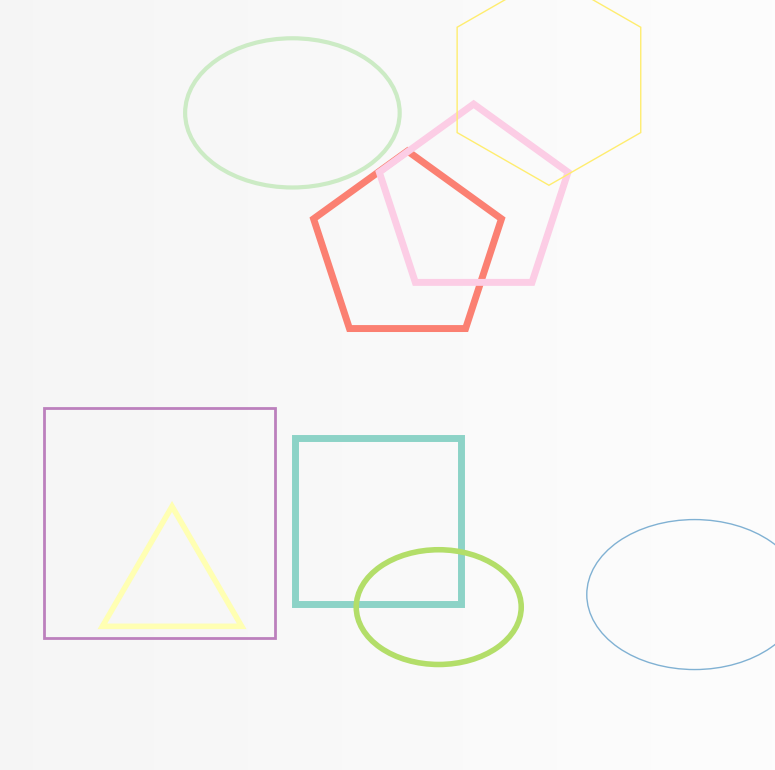[{"shape": "square", "thickness": 2.5, "radius": 0.54, "center": [0.488, 0.323]}, {"shape": "triangle", "thickness": 2, "radius": 0.52, "center": [0.222, 0.238]}, {"shape": "pentagon", "thickness": 2.5, "radius": 0.64, "center": [0.526, 0.676]}, {"shape": "oval", "thickness": 0.5, "radius": 0.7, "center": [0.896, 0.228]}, {"shape": "oval", "thickness": 2, "radius": 0.53, "center": [0.566, 0.212]}, {"shape": "pentagon", "thickness": 2.5, "radius": 0.64, "center": [0.611, 0.737]}, {"shape": "square", "thickness": 1, "radius": 0.75, "center": [0.206, 0.321]}, {"shape": "oval", "thickness": 1.5, "radius": 0.69, "center": [0.377, 0.853]}, {"shape": "hexagon", "thickness": 0.5, "radius": 0.68, "center": [0.708, 0.896]}]